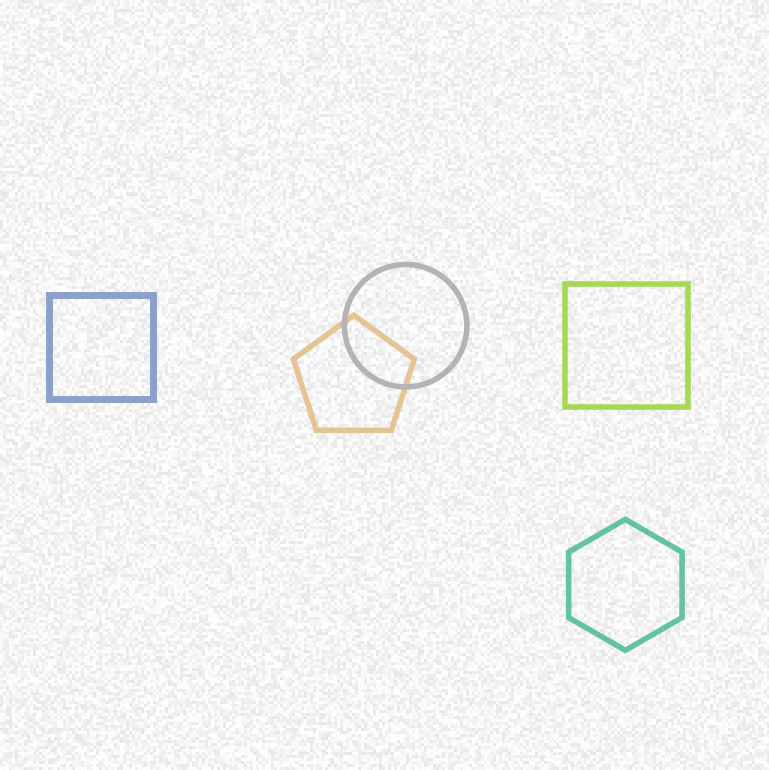[{"shape": "hexagon", "thickness": 2, "radius": 0.43, "center": [0.812, 0.24]}, {"shape": "square", "thickness": 2.5, "radius": 0.34, "center": [0.131, 0.549]}, {"shape": "square", "thickness": 2, "radius": 0.4, "center": [0.814, 0.551]}, {"shape": "pentagon", "thickness": 2, "radius": 0.41, "center": [0.46, 0.508]}, {"shape": "circle", "thickness": 2, "radius": 0.4, "center": [0.527, 0.577]}]